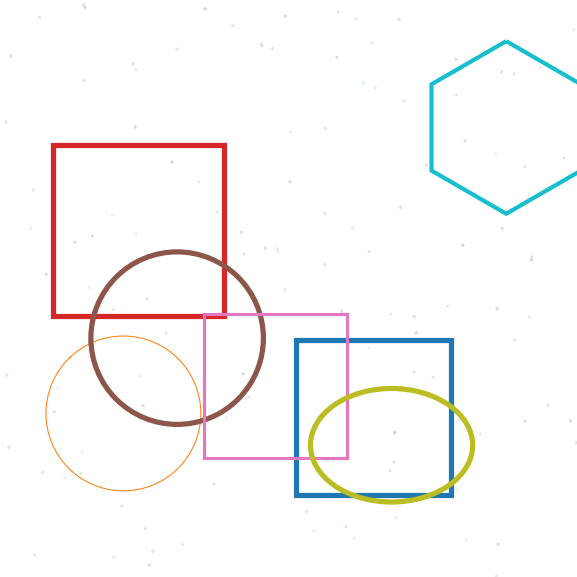[{"shape": "square", "thickness": 2.5, "radius": 0.67, "center": [0.647, 0.277]}, {"shape": "circle", "thickness": 0.5, "radius": 0.67, "center": [0.214, 0.283]}, {"shape": "square", "thickness": 2.5, "radius": 0.74, "center": [0.24, 0.6]}, {"shape": "circle", "thickness": 2.5, "radius": 0.75, "center": [0.307, 0.414]}, {"shape": "square", "thickness": 1.5, "radius": 0.62, "center": [0.478, 0.331]}, {"shape": "oval", "thickness": 2.5, "radius": 0.7, "center": [0.678, 0.228]}, {"shape": "hexagon", "thickness": 2, "radius": 0.75, "center": [0.877, 0.778]}]